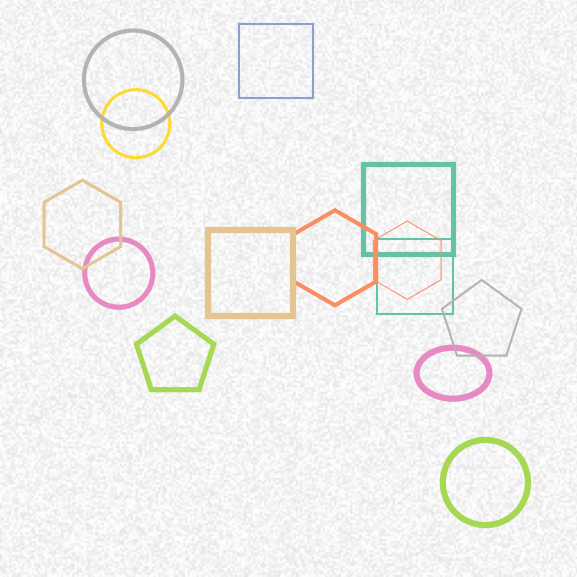[{"shape": "square", "thickness": 2.5, "radius": 0.39, "center": [0.707, 0.637]}, {"shape": "square", "thickness": 1, "radius": 0.33, "center": [0.718, 0.52]}, {"shape": "hexagon", "thickness": 2, "radius": 0.41, "center": [0.58, 0.553]}, {"shape": "hexagon", "thickness": 0.5, "radius": 0.34, "center": [0.705, 0.549]}, {"shape": "square", "thickness": 1, "radius": 0.32, "center": [0.478, 0.894]}, {"shape": "circle", "thickness": 2.5, "radius": 0.29, "center": [0.206, 0.526]}, {"shape": "oval", "thickness": 3, "radius": 0.32, "center": [0.784, 0.353]}, {"shape": "pentagon", "thickness": 2.5, "radius": 0.35, "center": [0.303, 0.381]}, {"shape": "circle", "thickness": 3, "radius": 0.37, "center": [0.841, 0.164]}, {"shape": "circle", "thickness": 1.5, "radius": 0.29, "center": [0.235, 0.785]}, {"shape": "square", "thickness": 3, "radius": 0.37, "center": [0.434, 0.526]}, {"shape": "hexagon", "thickness": 1.5, "radius": 0.38, "center": [0.143, 0.611]}, {"shape": "pentagon", "thickness": 1, "radius": 0.36, "center": [0.834, 0.442]}, {"shape": "circle", "thickness": 2, "radius": 0.43, "center": [0.231, 0.861]}]